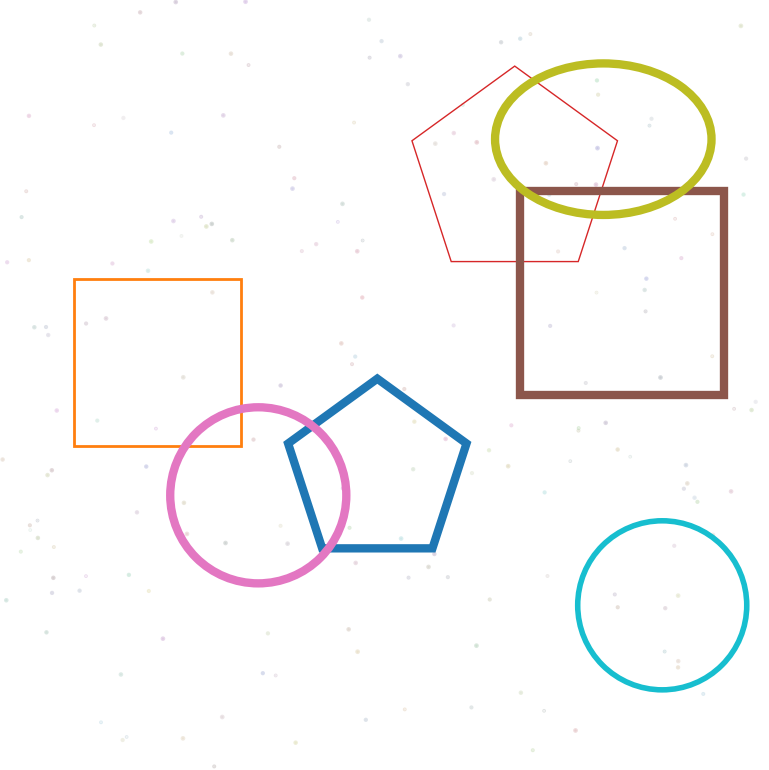[{"shape": "pentagon", "thickness": 3, "radius": 0.61, "center": [0.49, 0.386]}, {"shape": "square", "thickness": 1, "radius": 0.54, "center": [0.205, 0.529]}, {"shape": "pentagon", "thickness": 0.5, "radius": 0.7, "center": [0.668, 0.774]}, {"shape": "square", "thickness": 3, "radius": 0.66, "center": [0.808, 0.62]}, {"shape": "circle", "thickness": 3, "radius": 0.57, "center": [0.335, 0.357]}, {"shape": "oval", "thickness": 3, "radius": 0.7, "center": [0.783, 0.819]}, {"shape": "circle", "thickness": 2, "radius": 0.55, "center": [0.86, 0.214]}]